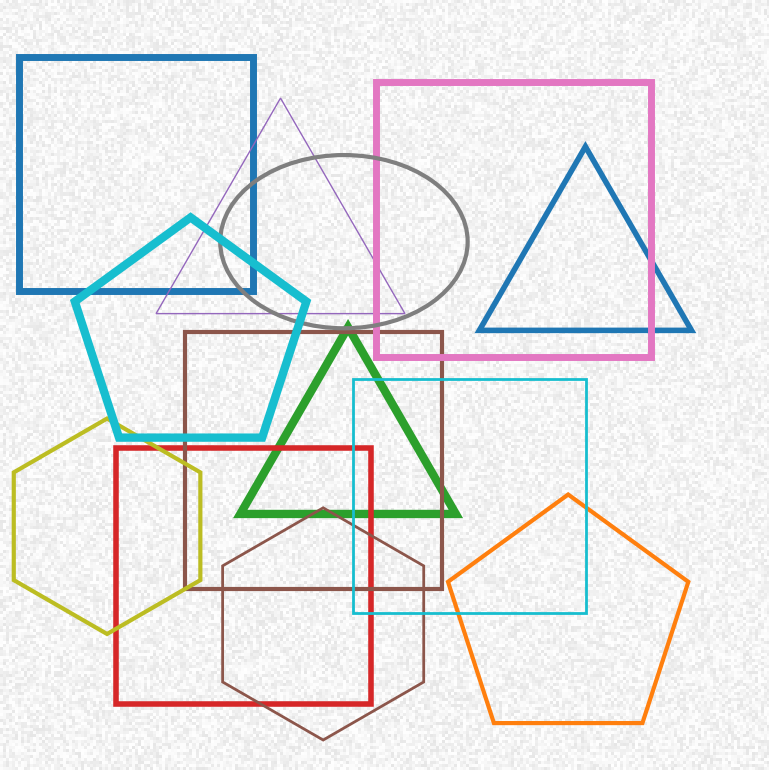[{"shape": "triangle", "thickness": 2, "radius": 0.8, "center": [0.76, 0.65]}, {"shape": "square", "thickness": 2.5, "radius": 0.76, "center": [0.176, 0.774]}, {"shape": "pentagon", "thickness": 1.5, "radius": 0.82, "center": [0.738, 0.194]}, {"shape": "triangle", "thickness": 3, "radius": 0.81, "center": [0.452, 0.413]}, {"shape": "square", "thickness": 2, "radius": 0.83, "center": [0.316, 0.252]}, {"shape": "triangle", "thickness": 0.5, "radius": 0.93, "center": [0.364, 0.686]}, {"shape": "square", "thickness": 1.5, "radius": 0.83, "center": [0.407, 0.401]}, {"shape": "hexagon", "thickness": 1, "radius": 0.75, "center": [0.42, 0.19]}, {"shape": "square", "thickness": 2.5, "radius": 0.89, "center": [0.667, 0.715]}, {"shape": "oval", "thickness": 1.5, "radius": 0.8, "center": [0.447, 0.686]}, {"shape": "hexagon", "thickness": 1.5, "radius": 0.7, "center": [0.139, 0.317]}, {"shape": "pentagon", "thickness": 3, "radius": 0.79, "center": [0.248, 0.56]}, {"shape": "square", "thickness": 1, "radius": 0.76, "center": [0.61, 0.356]}]